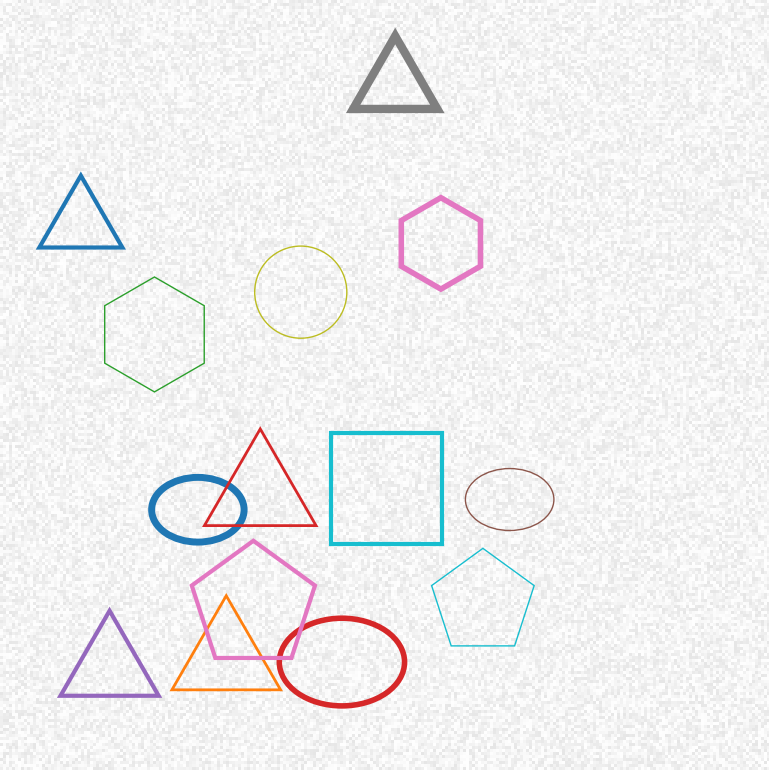[{"shape": "triangle", "thickness": 1.5, "radius": 0.31, "center": [0.105, 0.71]}, {"shape": "oval", "thickness": 2.5, "radius": 0.3, "center": [0.257, 0.338]}, {"shape": "triangle", "thickness": 1, "radius": 0.41, "center": [0.294, 0.145]}, {"shape": "hexagon", "thickness": 0.5, "radius": 0.37, "center": [0.201, 0.566]}, {"shape": "triangle", "thickness": 1, "radius": 0.42, "center": [0.338, 0.359]}, {"shape": "oval", "thickness": 2, "radius": 0.41, "center": [0.444, 0.14]}, {"shape": "triangle", "thickness": 1.5, "radius": 0.37, "center": [0.142, 0.133]}, {"shape": "oval", "thickness": 0.5, "radius": 0.29, "center": [0.662, 0.351]}, {"shape": "pentagon", "thickness": 1.5, "radius": 0.42, "center": [0.329, 0.214]}, {"shape": "hexagon", "thickness": 2, "radius": 0.3, "center": [0.573, 0.684]}, {"shape": "triangle", "thickness": 3, "radius": 0.32, "center": [0.513, 0.89]}, {"shape": "circle", "thickness": 0.5, "radius": 0.3, "center": [0.391, 0.621]}, {"shape": "square", "thickness": 1.5, "radius": 0.36, "center": [0.502, 0.366]}, {"shape": "pentagon", "thickness": 0.5, "radius": 0.35, "center": [0.627, 0.218]}]